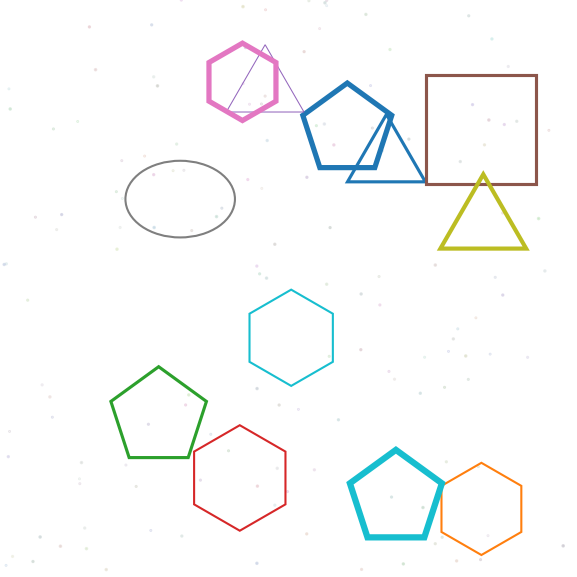[{"shape": "pentagon", "thickness": 2.5, "radius": 0.4, "center": [0.601, 0.774]}, {"shape": "triangle", "thickness": 1.5, "radius": 0.39, "center": [0.669, 0.723]}, {"shape": "hexagon", "thickness": 1, "radius": 0.4, "center": [0.834, 0.118]}, {"shape": "pentagon", "thickness": 1.5, "radius": 0.43, "center": [0.275, 0.277]}, {"shape": "hexagon", "thickness": 1, "radius": 0.46, "center": [0.415, 0.171]}, {"shape": "triangle", "thickness": 0.5, "radius": 0.39, "center": [0.459, 0.844]}, {"shape": "square", "thickness": 1.5, "radius": 0.47, "center": [0.832, 0.775]}, {"shape": "hexagon", "thickness": 2.5, "radius": 0.33, "center": [0.42, 0.857]}, {"shape": "oval", "thickness": 1, "radius": 0.47, "center": [0.312, 0.654]}, {"shape": "triangle", "thickness": 2, "radius": 0.43, "center": [0.837, 0.612]}, {"shape": "hexagon", "thickness": 1, "radius": 0.42, "center": [0.504, 0.414]}, {"shape": "pentagon", "thickness": 3, "radius": 0.42, "center": [0.686, 0.136]}]